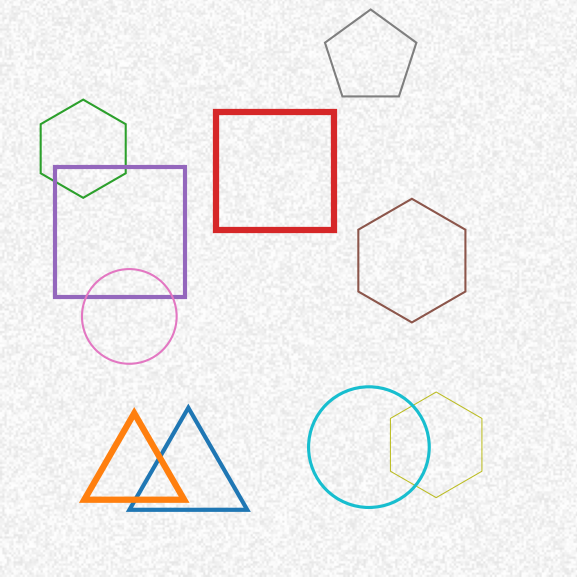[{"shape": "triangle", "thickness": 2, "radius": 0.59, "center": [0.326, 0.175]}, {"shape": "triangle", "thickness": 3, "radius": 0.5, "center": [0.232, 0.184]}, {"shape": "hexagon", "thickness": 1, "radius": 0.43, "center": [0.144, 0.742]}, {"shape": "square", "thickness": 3, "radius": 0.51, "center": [0.476, 0.703]}, {"shape": "square", "thickness": 2, "radius": 0.56, "center": [0.208, 0.598]}, {"shape": "hexagon", "thickness": 1, "radius": 0.54, "center": [0.713, 0.548]}, {"shape": "circle", "thickness": 1, "radius": 0.41, "center": [0.224, 0.451]}, {"shape": "pentagon", "thickness": 1, "radius": 0.42, "center": [0.642, 0.899]}, {"shape": "hexagon", "thickness": 0.5, "radius": 0.46, "center": [0.755, 0.229]}, {"shape": "circle", "thickness": 1.5, "radius": 0.52, "center": [0.639, 0.225]}]